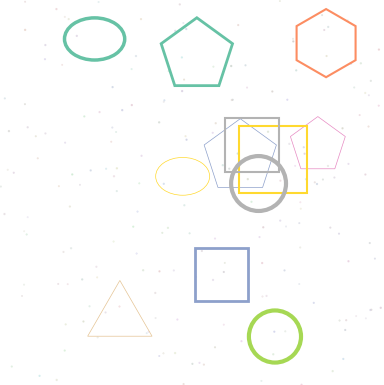[{"shape": "oval", "thickness": 2.5, "radius": 0.39, "center": [0.246, 0.899]}, {"shape": "pentagon", "thickness": 2, "radius": 0.49, "center": [0.511, 0.856]}, {"shape": "hexagon", "thickness": 1.5, "radius": 0.44, "center": [0.847, 0.888]}, {"shape": "pentagon", "thickness": 0.5, "radius": 0.49, "center": [0.624, 0.593]}, {"shape": "square", "thickness": 2, "radius": 0.34, "center": [0.576, 0.288]}, {"shape": "pentagon", "thickness": 0.5, "radius": 0.37, "center": [0.826, 0.622]}, {"shape": "circle", "thickness": 3, "radius": 0.34, "center": [0.714, 0.126]}, {"shape": "oval", "thickness": 0.5, "radius": 0.35, "center": [0.474, 0.542]}, {"shape": "square", "thickness": 1.5, "radius": 0.44, "center": [0.709, 0.587]}, {"shape": "triangle", "thickness": 0.5, "radius": 0.48, "center": [0.311, 0.175]}, {"shape": "square", "thickness": 1.5, "radius": 0.35, "center": [0.654, 0.623]}, {"shape": "circle", "thickness": 3, "radius": 0.36, "center": [0.672, 0.523]}]